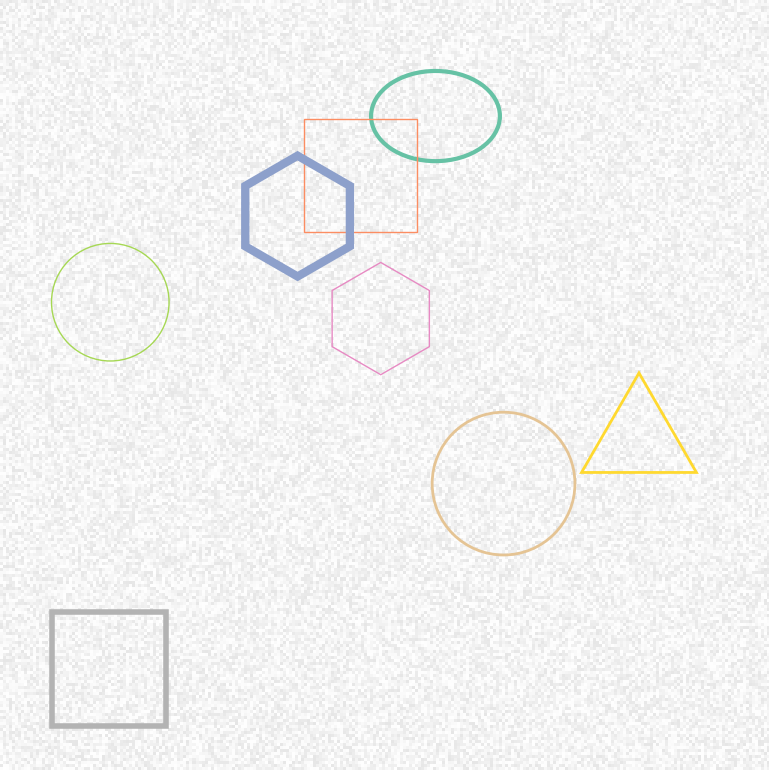[{"shape": "oval", "thickness": 1.5, "radius": 0.42, "center": [0.566, 0.849]}, {"shape": "square", "thickness": 0.5, "radius": 0.37, "center": [0.468, 0.772]}, {"shape": "hexagon", "thickness": 3, "radius": 0.39, "center": [0.386, 0.719]}, {"shape": "hexagon", "thickness": 0.5, "radius": 0.36, "center": [0.494, 0.586]}, {"shape": "circle", "thickness": 0.5, "radius": 0.38, "center": [0.143, 0.608]}, {"shape": "triangle", "thickness": 1, "radius": 0.43, "center": [0.83, 0.429]}, {"shape": "circle", "thickness": 1, "radius": 0.46, "center": [0.654, 0.372]}, {"shape": "square", "thickness": 2, "radius": 0.37, "center": [0.142, 0.132]}]